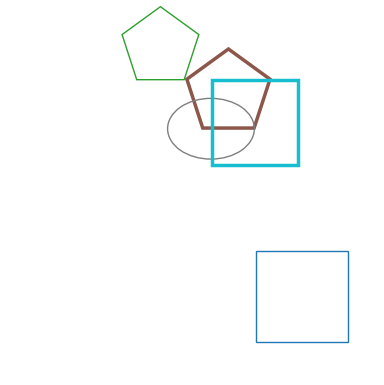[{"shape": "square", "thickness": 1, "radius": 0.59, "center": [0.784, 0.23]}, {"shape": "pentagon", "thickness": 1, "radius": 0.52, "center": [0.417, 0.878]}, {"shape": "pentagon", "thickness": 2.5, "radius": 0.57, "center": [0.593, 0.759]}, {"shape": "oval", "thickness": 1, "radius": 0.56, "center": [0.548, 0.666]}, {"shape": "square", "thickness": 2.5, "radius": 0.55, "center": [0.662, 0.681]}]